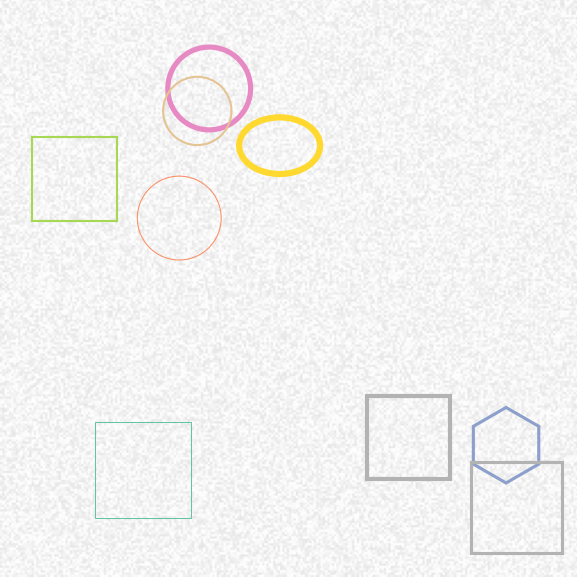[{"shape": "square", "thickness": 0.5, "radius": 0.42, "center": [0.248, 0.185]}, {"shape": "circle", "thickness": 0.5, "radius": 0.36, "center": [0.31, 0.622]}, {"shape": "hexagon", "thickness": 1.5, "radius": 0.33, "center": [0.876, 0.228]}, {"shape": "circle", "thickness": 2.5, "radius": 0.36, "center": [0.362, 0.846]}, {"shape": "square", "thickness": 1, "radius": 0.37, "center": [0.129, 0.689]}, {"shape": "oval", "thickness": 3, "radius": 0.35, "center": [0.484, 0.747]}, {"shape": "circle", "thickness": 1, "radius": 0.3, "center": [0.342, 0.807]}, {"shape": "square", "thickness": 2, "radius": 0.36, "center": [0.707, 0.241]}, {"shape": "square", "thickness": 1.5, "radius": 0.39, "center": [0.895, 0.12]}]